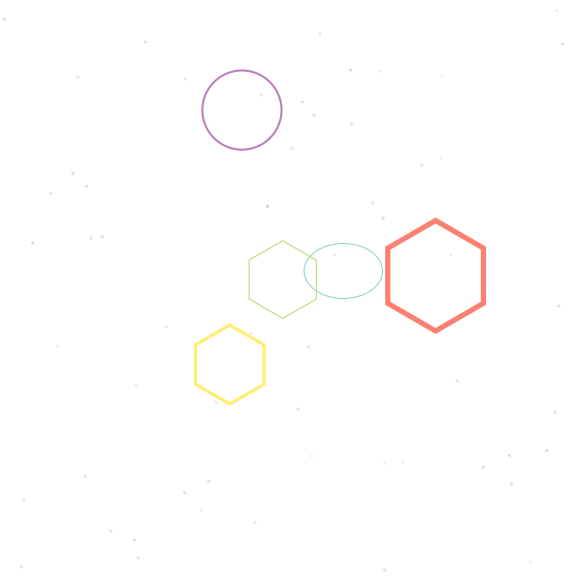[{"shape": "oval", "thickness": 0.5, "radius": 0.34, "center": [0.595, 0.53]}, {"shape": "hexagon", "thickness": 2.5, "radius": 0.48, "center": [0.754, 0.522]}, {"shape": "hexagon", "thickness": 0.5, "radius": 0.34, "center": [0.49, 0.515]}, {"shape": "circle", "thickness": 1, "radius": 0.34, "center": [0.419, 0.809]}, {"shape": "hexagon", "thickness": 1.5, "radius": 0.34, "center": [0.398, 0.368]}]